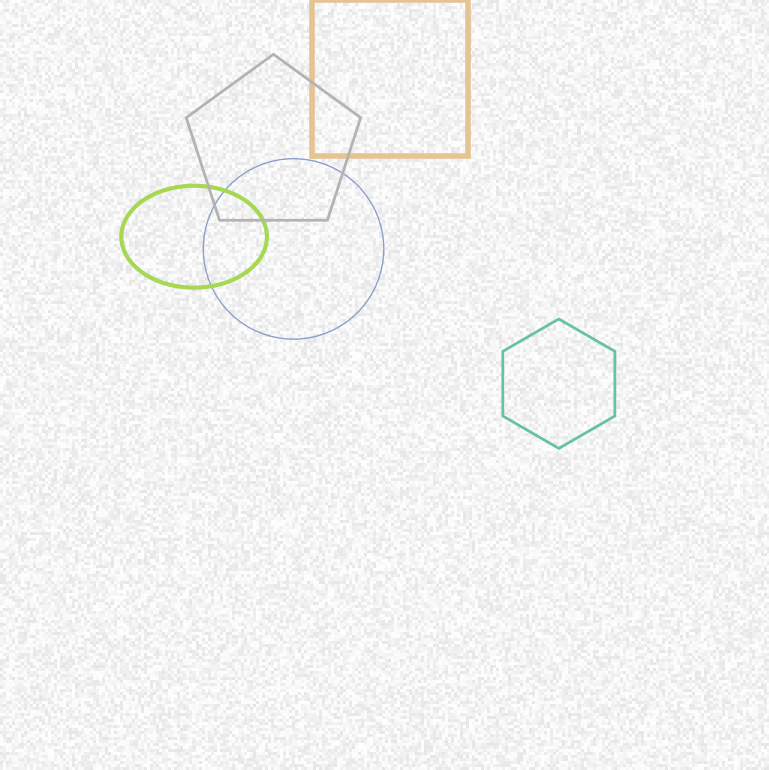[{"shape": "hexagon", "thickness": 1, "radius": 0.42, "center": [0.726, 0.502]}, {"shape": "circle", "thickness": 0.5, "radius": 0.59, "center": [0.381, 0.677]}, {"shape": "oval", "thickness": 1.5, "radius": 0.47, "center": [0.252, 0.693]}, {"shape": "square", "thickness": 2, "radius": 0.51, "center": [0.507, 0.898]}, {"shape": "pentagon", "thickness": 1, "radius": 0.6, "center": [0.355, 0.81]}]